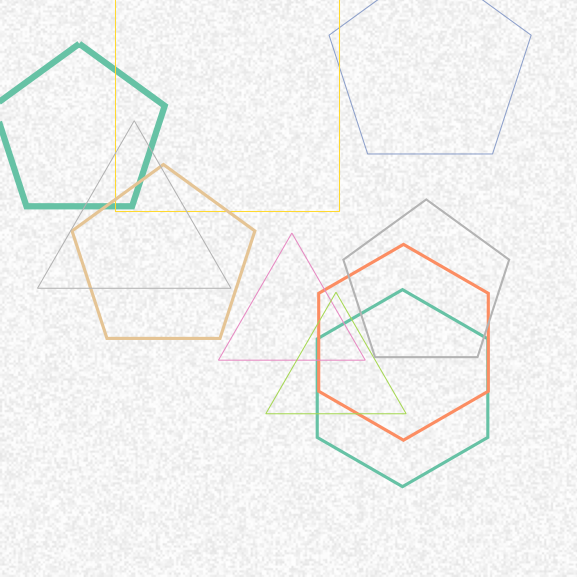[{"shape": "pentagon", "thickness": 3, "radius": 0.78, "center": [0.137, 0.768]}, {"shape": "hexagon", "thickness": 1.5, "radius": 0.85, "center": [0.697, 0.327]}, {"shape": "hexagon", "thickness": 1.5, "radius": 0.85, "center": [0.699, 0.406]}, {"shape": "pentagon", "thickness": 0.5, "radius": 0.92, "center": [0.745, 0.881]}, {"shape": "triangle", "thickness": 0.5, "radius": 0.73, "center": [0.505, 0.449]}, {"shape": "triangle", "thickness": 0.5, "radius": 0.7, "center": [0.582, 0.353]}, {"shape": "square", "thickness": 0.5, "radius": 0.97, "center": [0.394, 0.827]}, {"shape": "pentagon", "thickness": 1.5, "radius": 0.83, "center": [0.283, 0.548]}, {"shape": "pentagon", "thickness": 1, "radius": 0.75, "center": [0.738, 0.503]}, {"shape": "triangle", "thickness": 0.5, "radius": 0.97, "center": [0.232, 0.597]}]